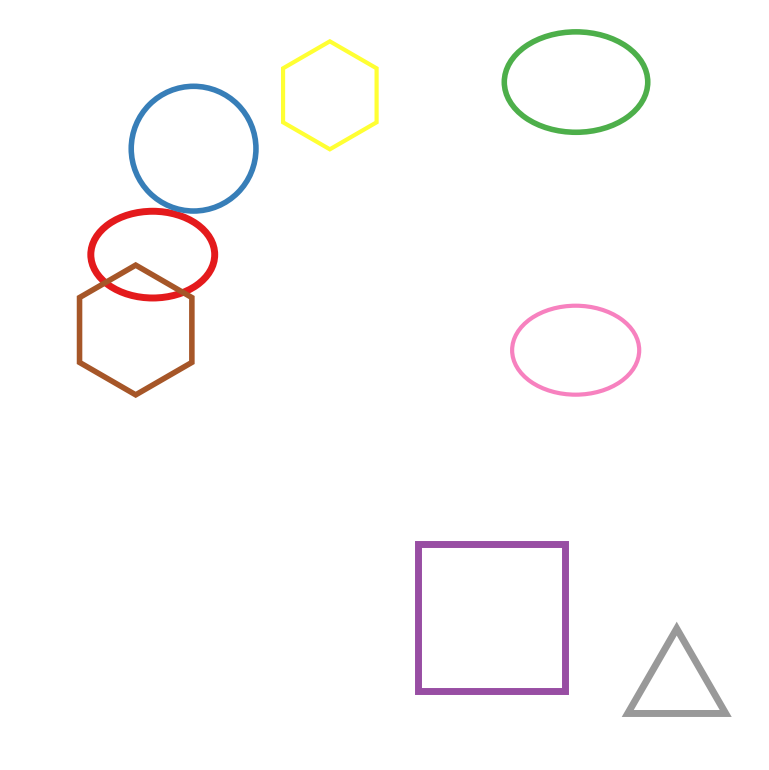[{"shape": "oval", "thickness": 2.5, "radius": 0.4, "center": [0.198, 0.669]}, {"shape": "circle", "thickness": 2, "radius": 0.4, "center": [0.251, 0.807]}, {"shape": "oval", "thickness": 2, "radius": 0.47, "center": [0.748, 0.893]}, {"shape": "square", "thickness": 2.5, "radius": 0.48, "center": [0.638, 0.198]}, {"shape": "hexagon", "thickness": 1.5, "radius": 0.35, "center": [0.428, 0.876]}, {"shape": "hexagon", "thickness": 2, "radius": 0.42, "center": [0.176, 0.571]}, {"shape": "oval", "thickness": 1.5, "radius": 0.41, "center": [0.748, 0.545]}, {"shape": "triangle", "thickness": 2.5, "radius": 0.37, "center": [0.879, 0.11]}]